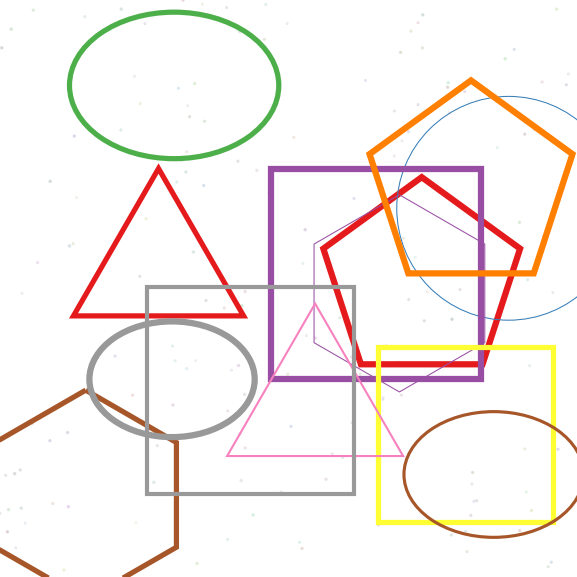[{"shape": "triangle", "thickness": 2.5, "radius": 0.85, "center": [0.275, 0.537]}, {"shape": "pentagon", "thickness": 3, "radius": 0.9, "center": [0.73, 0.513]}, {"shape": "circle", "thickness": 0.5, "radius": 0.97, "center": [0.881, 0.638]}, {"shape": "oval", "thickness": 2.5, "radius": 0.91, "center": [0.302, 0.851]}, {"shape": "square", "thickness": 3, "radius": 0.91, "center": [0.651, 0.525]}, {"shape": "hexagon", "thickness": 0.5, "radius": 0.85, "center": [0.692, 0.491]}, {"shape": "pentagon", "thickness": 3, "radius": 0.92, "center": [0.816, 0.675]}, {"shape": "square", "thickness": 2.5, "radius": 0.76, "center": [0.805, 0.247]}, {"shape": "hexagon", "thickness": 2.5, "radius": 0.91, "center": [0.148, 0.142]}, {"shape": "oval", "thickness": 1.5, "radius": 0.78, "center": [0.855, 0.178]}, {"shape": "triangle", "thickness": 1, "radius": 0.88, "center": [0.546, 0.297]}, {"shape": "square", "thickness": 2, "radius": 0.9, "center": [0.434, 0.323]}, {"shape": "oval", "thickness": 3, "radius": 0.72, "center": [0.298, 0.342]}]